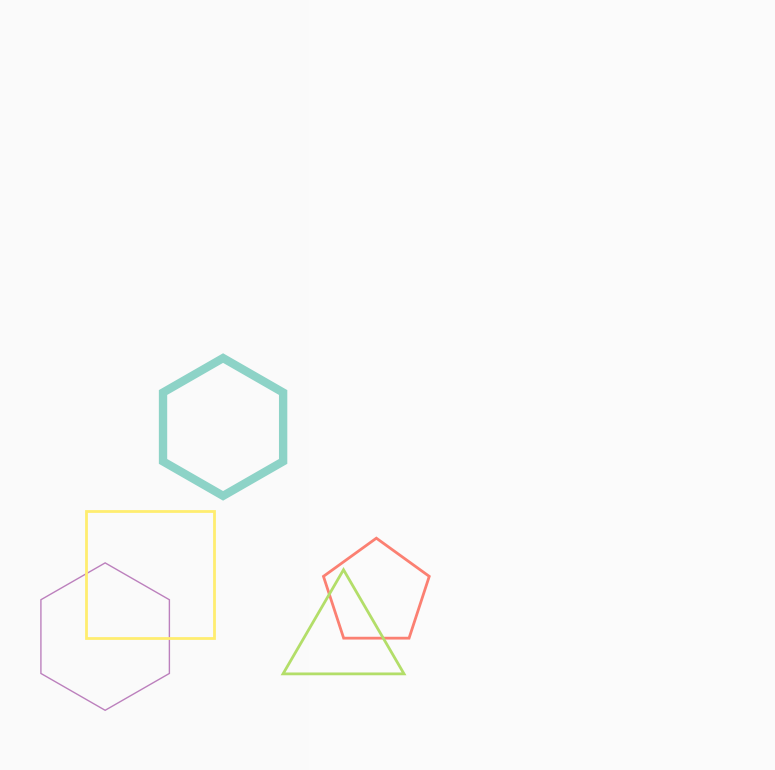[{"shape": "hexagon", "thickness": 3, "radius": 0.45, "center": [0.288, 0.446]}, {"shape": "pentagon", "thickness": 1, "radius": 0.36, "center": [0.486, 0.229]}, {"shape": "triangle", "thickness": 1, "radius": 0.45, "center": [0.443, 0.17]}, {"shape": "hexagon", "thickness": 0.5, "radius": 0.48, "center": [0.136, 0.173]}, {"shape": "square", "thickness": 1, "radius": 0.41, "center": [0.194, 0.254]}]